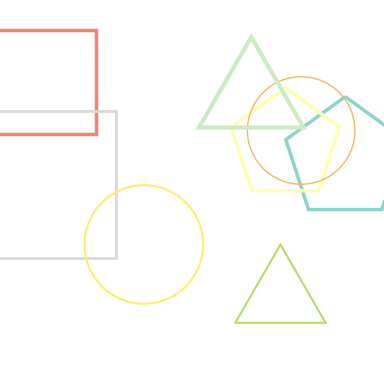[{"shape": "pentagon", "thickness": 2.5, "radius": 0.81, "center": [0.897, 0.587]}, {"shape": "pentagon", "thickness": 2.5, "radius": 0.74, "center": [0.741, 0.624]}, {"shape": "square", "thickness": 2.5, "radius": 0.68, "center": [0.114, 0.787]}, {"shape": "circle", "thickness": 1, "radius": 0.7, "center": [0.782, 0.661]}, {"shape": "triangle", "thickness": 1.5, "radius": 0.68, "center": [0.728, 0.229]}, {"shape": "square", "thickness": 2, "radius": 0.95, "center": [0.11, 0.521]}, {"shape": "triangle", "thickness": 3, "radius": 0.78, "center": [0.653, 0.747]}, {"shape": "circle", "thickness": 1.5, "radius": 0.77, "center": [0.374, 0.365]}]